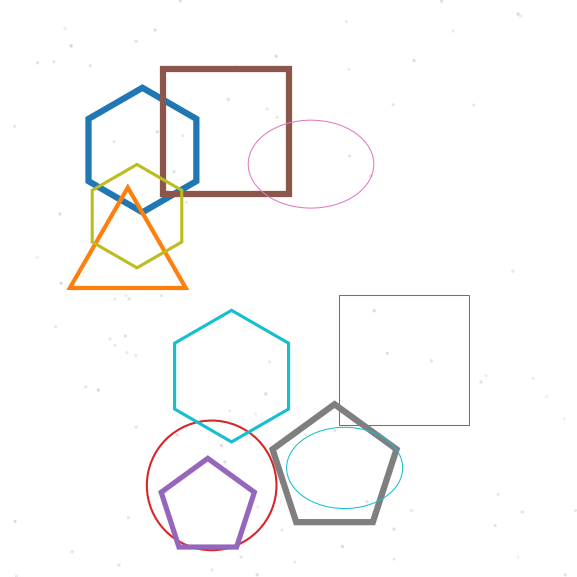[{"shape": "hexagon", "thickness": 3, "radius": 0.54, "center": [0.247, 0.739]}, {"shape": "triangle", "thickness": 2, "radius": 0.58, "center": [0.221, 0.558]}, {"shape": "square", "thickness": 0.5, "radius": 0.57, "center": [0.7, 0.376]}, {"shape": "circle", "thickness": 1, "radius": 0.56, "center": [0.367, 0.159]}, {"shape": "pentagon", "thickness": 2.5, "radius": 0.42, "center": [0.36, 0.121]}, {"shape": "square", "thickness": 3, "radius": 0.54, "center": [0.391, 0.771]}, {"shape": "oval", "thickness": 0.5, "radius": 0.54, "center": [0.539, 0.715]}, {"shape": "pentagon", "thickness": 3, "radius": 0.56, "center": [0.579, 0.186]}, {"shape": "hexagon", "thickness": 1.5, "radius": 0.45, "center": [0.237, 0.625]}, {"shape": "hexagon", "thickness": 1.5, "radius": 0.57, "center": [0.401, 0.348]}, {"shape": "oval", "thickness": 0.5, "radius": 0.5, "center": [0.597, 0.189]}]